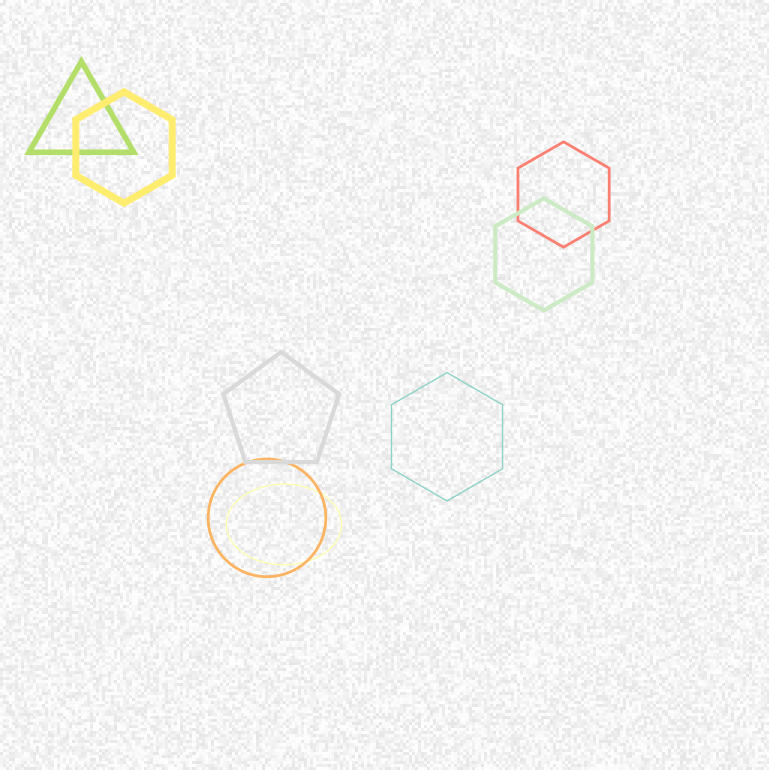[{"shape": "hexagon", "thickness": 0.5, "radius": 0.42, "center": [0.581, 0.433]}, {"shape": "oval", "thickness": 0.5, "radius": 0.37, "center": [0.369, 0.319]}, {"shape": "hexagon", "thickness": 1, "radius": 0.34, "center": [0.732, 0.747]}, {"shape": "circle", "thickness": 1, "radius": 0.38, "center": [0.347, 0.327]}, {"shape": "triangle", "thickness": 2, "radius": 0.39, "center": [0.106, 0.842]}, {"shape": "pentagon", "thickness": 1.5, "radius": 0.4, "center": [0.365, 0.464]}, {"shape": "hexagon", "thickness": 1.5, "radius": 0.36, "center": [0.706, 0.67]}, {"shape": "hexagon", "thickness": 2.5, "radius": 0.36, "center": [0.161, 0.808]}]